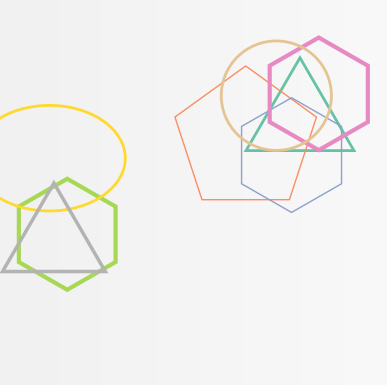[{"shape": "triangle", "thickness": 2, "radius": 0.8, "center": [0.774, 0.689]}, {"shape": "pentagon", "thickness": 1, "radius": 0.96, "center": [0.634, 0.637]}, {"shape": "hexagon", "thickness": 1, "radius": 0.74, "center": [0.752, 0.597]}, {"shape": "hexagon", "thickness": 3, "radius": 0.73, "center": [0.823, 0.756]}, {"shape": "hexagon", "thickness": 3, "radius": 0.72, "center": [0.173, 0.391]}, {"shape": "oval", "thickness": 2, "radius": 0.98, "center": [0.127, 0.589]}, {"shape": "circle", "thickness": 2, "radius": 0.71, "center": [0.713, 0.752]}, {"shape": "triangle", "thickness": 2.5, "radius": 0.77, "center": [0.139, 0.371]}]